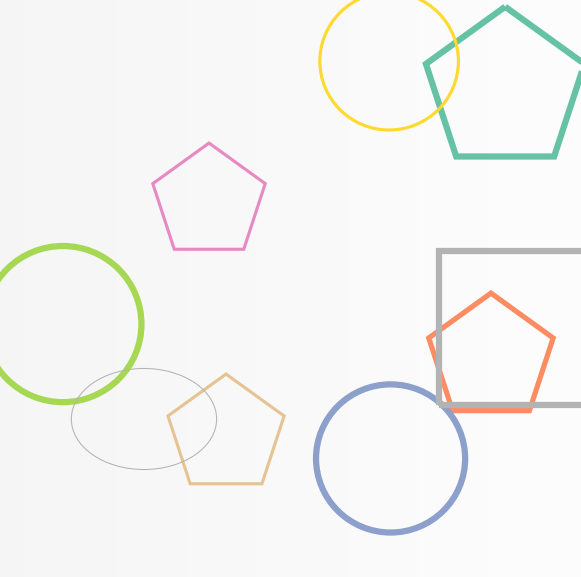[{"shape": "pentagon", "thickness": 3, "radius": 0.72, "center": [0.869, 0.844]}, {"shape": "pentagon", "thickness": 2.5, "radius": 0.56, "center": [0.845, 0.379]}, {"shape": "circle", "thickness": 3, "radius": 0.64, "center": [0.672, 0.205]}, {"shape": "pentagon", "thickness": 1.5, "radius": 0.51, "center": [0.36, 0.65]}, {"shape": "circle", "thickness": 3, "radius": 0.68, "center": [0.108, 0.438]}, {"shape": "circle", "thickness": 1.5, "radius": 0.6, "center": [0.669, 0.893]}, {"shape": "pentagon", "thickness": 1.5, "radius": 0.53, "center": [0.389, 0.246]}, {"shape": "oval", "thickness": 0.5, "radius": 0.62, "center": [0.248, 0.274]}, {"shape": "square", "thickness": 3, "radius": 0.67, "center": [0.889, 0.431]}]